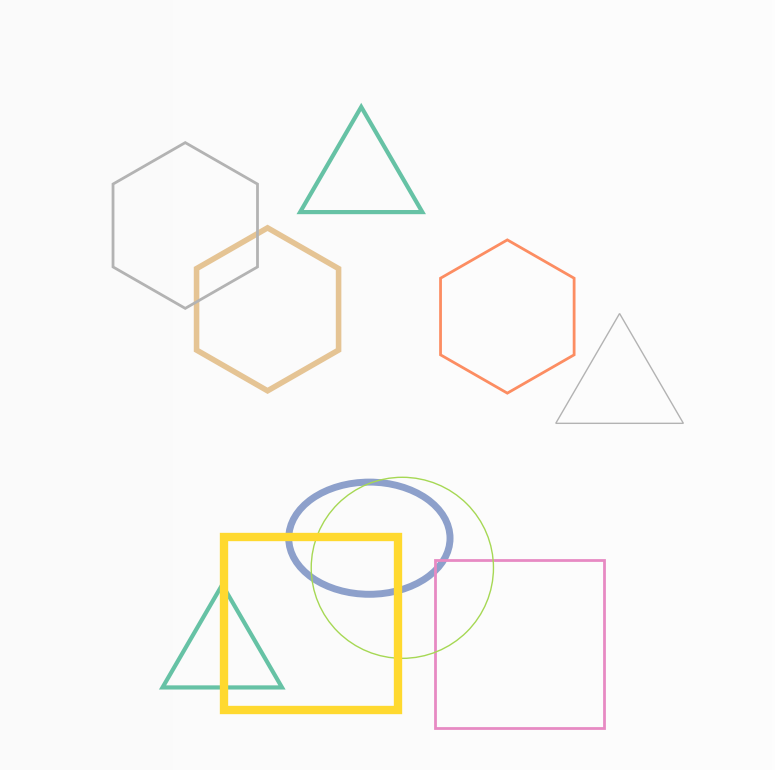[{"shape": "triangle", "thickness": 1.5, "radius": 0.44, "center": [0.287, 0.152]}, {"shape": "triangle", "thickness": 1.5, "radius": 0.46, "center": [0.466, 0.77]}, {"shape": "hexagon", "thickness": 1, "radius": 0.5, "center": [0.655, 0.589]}, {"shape": "oval", "thickness": 2.5, "radius": 0.52, "center": [0.477, 0.301]}, {"shape": "square", "thickness": 1, "radius": 0.55, "center": [0.67, 0.164]}, {"shape": "circle", "thickness": 0.5, "radius": 0.59, "center": [0.519, 0.263]}, {"shape": "square", "thickness": 3, "radius": 0.56, "center": [0.401, 0.19]}, {"shape": "hexagon", "thickness": 2, "radius": 0.53, "center": [0.345, 0.598]}, {"shape": "triangle", "thickness": 0.5, "radius": 0.48, "center": [0.799, 0.498]}, {"shape": "hexagon", "thickness": 1, "radius": 0.54, "center": [0.239, 0.707]}]